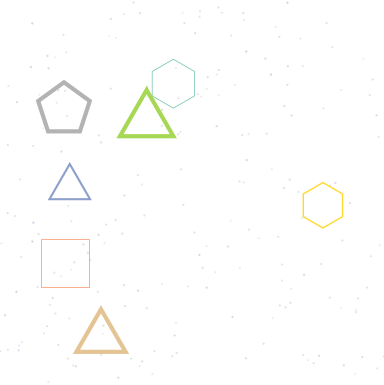[{"shape": "hexagon", "thickness": 0.5, "radius": 0.32, "center": [0.45, 0.783]}, {"shape": "square", "thickness": 0.5, "radius": 0.31, "center": [0.169, 0.317]}, {"shape": "triangle", "thickness": 1.5, "radius": 0.3, "center": [0.181, 0.513]}, {"shape": "triangle", "thickness": 3, "radius": 0.4, "center": [0.381, 0.686]}, {"shape": "hexagon", "thickness": 1, "radius": 0.29, "center": [0.839, 0.467]}, {"shape": "triangle", "thickness": 3, "radius": 0.37, "center": [0.262, 0.123]}, {"shape": "pentagon", "thickness": 3, "radius": 0.35, "center": [0.166, 0.716]}]